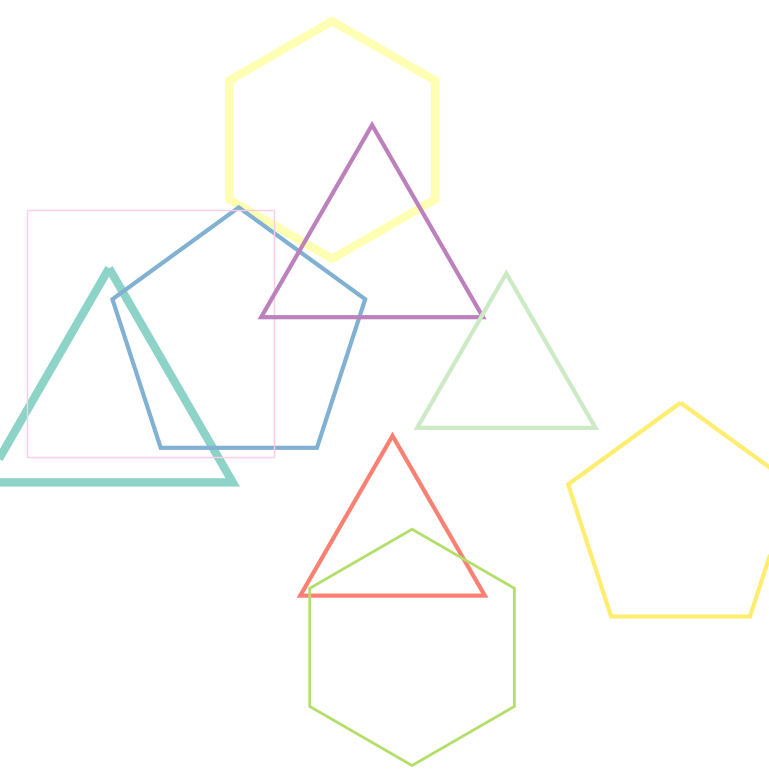[{"shape": "triangle", "thickness": 3, "radius": 0.93, "center": [0.142, 0.466]}, {"shape": "hexagon", "thickness": 3, "radius": 0.77, "center": [0.431, 0.818]}, {"shape": "triangle", "thickness": 1.5, "radius": 0.69, "center": [0.51, 0.296]}, {"shape": "pentagon", "thickness": 1.5, "radius": 0.86, "center": [0.31, 0.558]}, {"shape": "hexagon", "thickness": 1, "radius": 0.77, "center": [0.535, 0.159]}, {"shape": "square", "thickness": 0.5, "radius": 0.8, "center": [0.196, 0.567]}, {"shape": "triangle", "thickness": 1.5, "radius": 0.83, "center": [0.483, 0.671]}, {"shape": "triangle", "thickness": 1.5, "radius": 0.67, "center": [0.658, 0.511]}, {"shape": "pentagon", "thickness": 1.5, "radius": 0.77, "center": [0.884, 0.323]}]